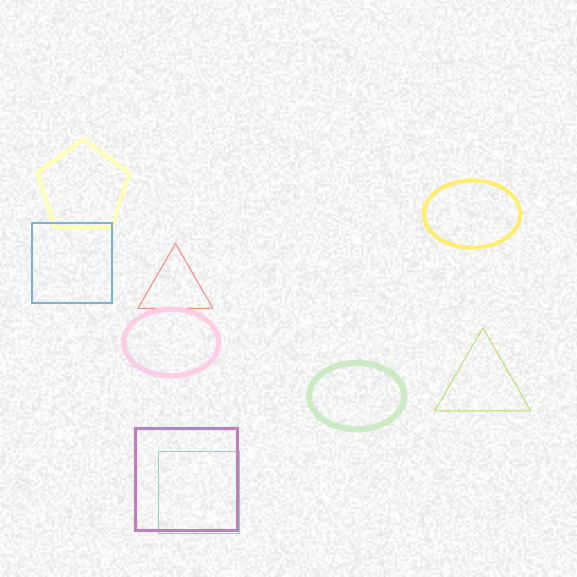[{"shape": "square", "thickness": 0.5, "radius": 0.35, "center": [0.344, 0.147]}, {"shape": "pentagon", "thickness": 2, "radius": 0.42, "center": [0.144, 0.674]}, {"shape": "triangle", "thickness": 0.5, "radius": 0.37, "center": [0.304, 0.503]}, {"shape": "square", "thickness": 1, "radius": 0.35, "center": [0.124, 0.544]}, {"shape": "triangle", "thickness": 0.5, "radius": 0.48, "center": [0.836, 0.336]}, {"shape": "oval", "thickness": 2.5, "radius": 0.41, "center": [0.297, 0.406]}, {"shape": "square", "thickness": 1.5, "radius": 0.44, "center": [0.323, 0.17]}, {"shape": "oval", "thickness": 3, "radius": 0.41, "center": [0.618, 0.313]}, {"shape": "oval", "thickness": 2, "radius": 0.42, "center": [0.817, 0.628]}]